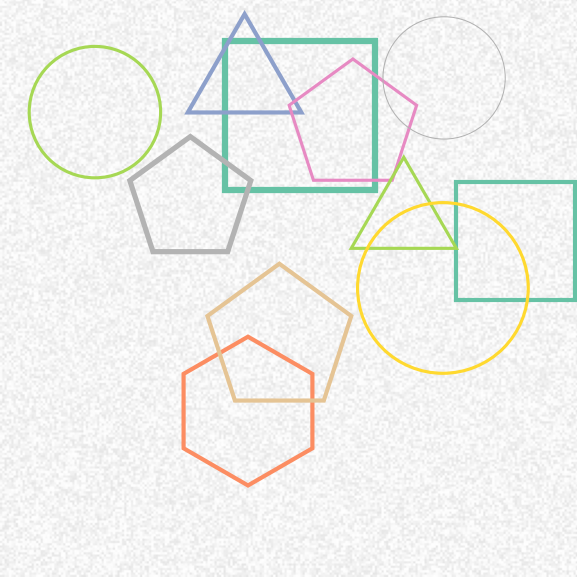[{"shape": "square", "thickness": 2, "radius": 0.51, "center": [0.893, 0.582]}, {"shape": "square", "thickness": 3, "radius": 0.65, "center": [0.519, 0.799]}, {"shape": "hexagon", "thickness": 2, "radius": 0.64, "center": [0.429, 0.287]}, {"shape": "triangle", "thickness": 2, "radius": 0.57, "center": [0.424, 0.861]}, {"shape": "pentagon", "thickness": 1.5, "radius": 0.58, "center": [0.611, 0.781]}, {"shape": "circle", "thickness": 1.5, "radius": 0.57, "center": [0.164, 0.805]}, {"shape": "triangle", "thickness": 1.5, "radius": 0.53, "center": [0.699, 0.622]}, {"shape": "circle", "thickness": 1.5, "radius": 0.74, "center": [0.767, 0.501]}, {"shape": "pentagon", "thickness": 2, "radius": 0.65, "center": [0.484, 0.411]}, {"shape": "pentagon", "thickness": 2.5, "radius": 0.55, "center": [0.33, 0.652]}, {"shape": "circle", "thickness": 0.5, "radius": 0.53, "center": [0.769, 0.864]}]